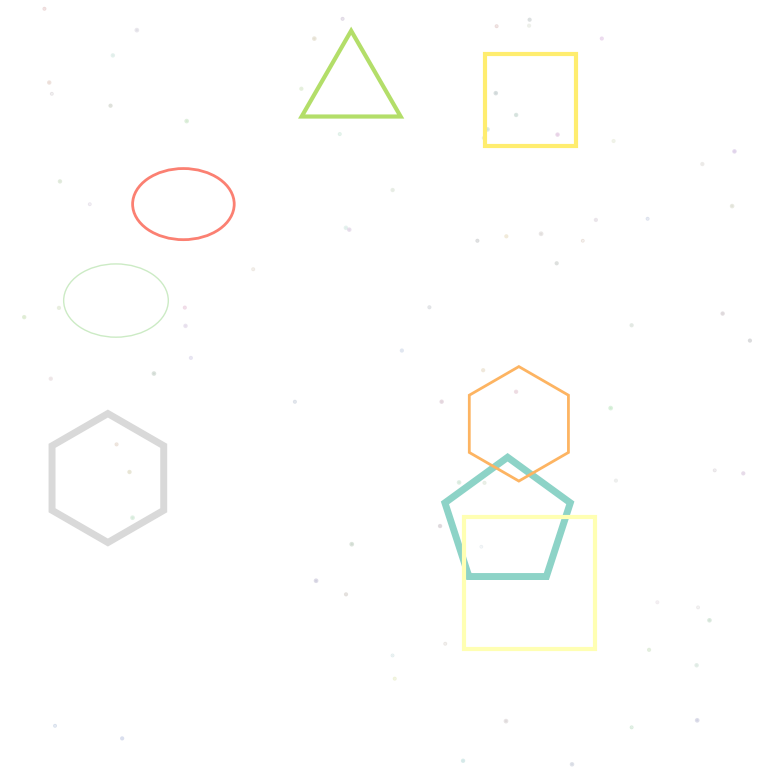[{"shape": "pentagon", "thickness": 2.5, "radius": 0.43, "center": [0.659, 0.321]}, {"shape": "square", "thickness": 1.5, "radius": 0.43, "center": [0.688, 0.243]}, {"shape": "oval", "thickness": 1, "radius": 0.33, "center": [0.238, 0.735]}, {"shape": "hexagon", "thickness": 1, "radius": 0.37, "center": [0.674, 0.45]}, {"shape": "triangle", "thickness": 1.5, "radius": 0.37, "center": [0.456, 0.886]}, {"shape": "hexagon", "thickness": 2.5, "radius": 0.42, "center": [0.14, 0.379]}, {"shape": "oval", "thickness": 0.5, "radius": 0.34, "center": [0.151, 0.61]}, {"shape": "square", "thickness": 1.5, "radius": 0.3, "center": [0.689, 0.87]}]